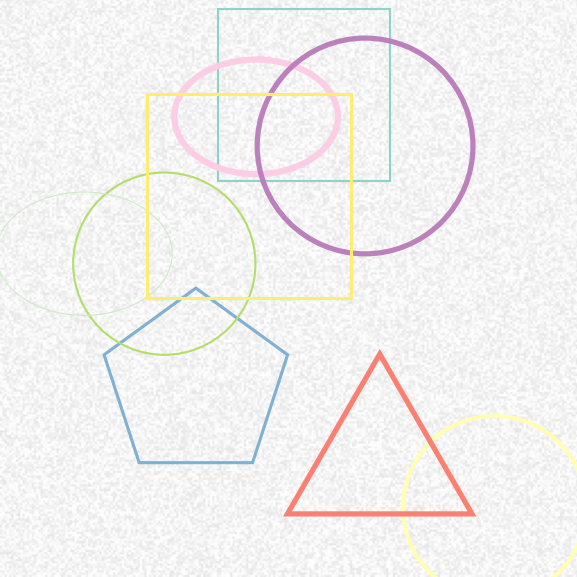[{"shape": "square", "thickness": 1, "radius": 0.75, "center": [0.526, 0.834]}, {"shape": "circle", "thickness": 2, "radius": 0.79, "center": [0.856, 0.12]}, {"shape": "triangle", "thickness": 2.5, "radius": 0.92, "center": [0.658, 0.202]}, {"shape": "pentagon", "thickness": 1.5, "radius": 0.84, "center": [0.339, 0.333]}, {"shape": "circle", "thickness": 1, "radius": 0.79, "center": [0.285, 0.543]}, {"shape": "oval", "thickness": 3, "radius": 0.71, "center": [0.443, 0.797]}, {"shape": "circle", "thickness": 2.5, "radius": 0.93, "center": [0.632, 0.746]}, {"shape": "oval", "thickness": 0.5, "radius": 0.76, "center": [0.146, 0.56]}, {"shape": "square", "thickness": 1.5, "radius": 0.88, "center": [0.432, 0.659]}]